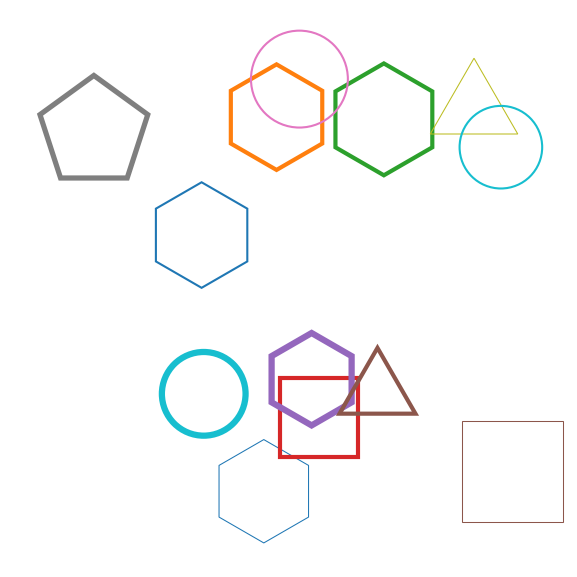[{"shape": "hexagon", "thickness": 1, "radius": 0.46, "center": [0.349, 0.592]}, {"shape": "hexagon", "thickness": 0.5, "radius": 0.45, "center": [0.457, 0.148]}, {"shape": "hexagon", "thickness": 2, "radius": 0.46, "center": [0.479, 0.796]}, {"shape": "hexagon", "thickness": 2, "radius": 0.48, "center": [0.665, 0.792]}, {"shape": "square", "thickness": 2, "radius": 0.34, "center": [0.553, 0.276]}, {"shape": "hexagon", "thickness": 3, "radius": 0.4, "center": [0.54, 0.342]}, {"shape": "square", "thickness": 0.5, "radius": 0.44, "center": [0.887, 0.183]}, {"shape": "triangle", "thickness": 2, "radius": 0.38, "center": [0.654, 0.321]}, {"shape": "circle", "thickness": 1, "radius": 0.42, "center": [0.518, 0.862]}, {"shape": "pentagon", "thickness": 2.5, "radius": 0.49, "center": [0.163, 0.77]}, {"shape": "triangle", "thickness": 0.5, "radius": 0.44, "center": [0.821, 0.811]}, {"shape": "circle", "thickness": 3, "radius": 0.36, "center": [0.353, 0.317]}, {"shape": "circle", "thickness": 1, "radius": 0.36, "center": [0.867, 0.744]}]